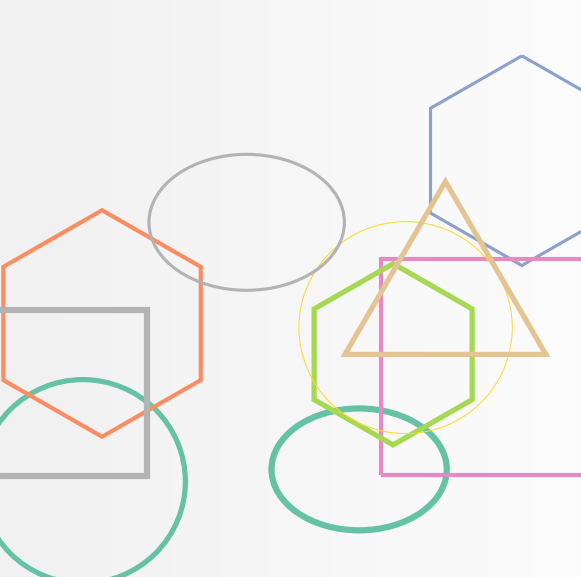[{"shape": "oval", "thickness": 3, "radius": 0.75, "center": [0.618, 0.186]}, {"shape": "circle", "thickness": 2.5, "radius": 0.88, "center": [0.143, 0.165]}, {"shape": "hexagon", "thickness": 2, "radius": 0.98, "center": [0.176, 0.439]}, {"shape": "hexagon", "thickness": 1.5, "radius": 0.91, "center": [0.898, 0.721]}, {"shape": "square", "thickness": 2, "radius": 0.93, "center": [0.842, 0.363]}, {"shape": "hexagon", "thickness": 2.5, "radius": 0.78, "center": [0.676, 0.386]}, {"shape": "circle", "thickness": 0.5, "radius": 0.92, "center": [0.698, 0.432]}, {"shape": "triangle", "thickness": 2.5, "radius": 1.0, "center": [0.766, 0.485]}, {"shape": "square", "thickness": 3, "radius": 0.72, "center": [0.109, 0.319]}, {"shape": "oval", "thickness": 1.5, "radius": 0.84, "center": [0.424, 0.614]}]